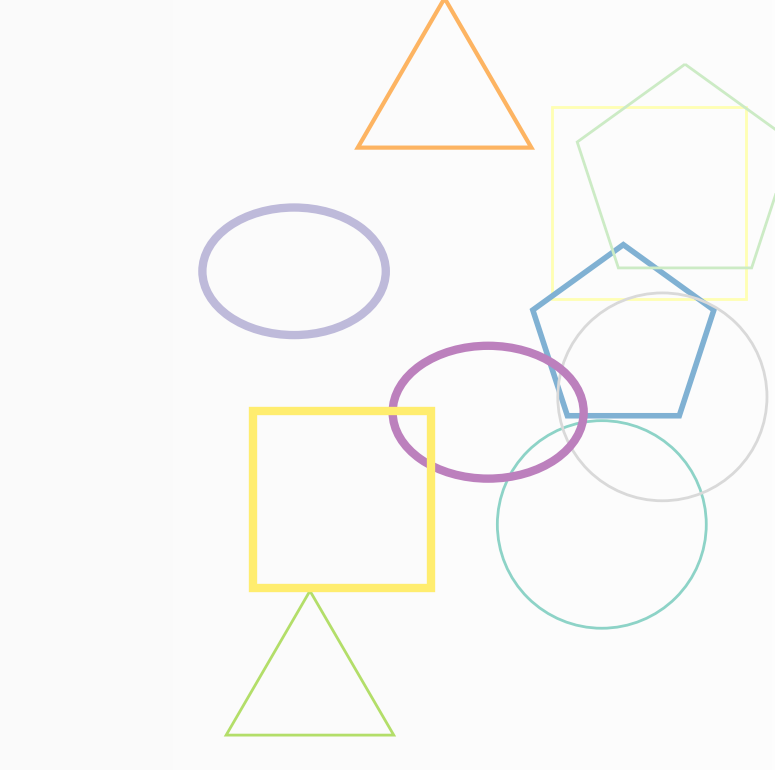[{"shape": "circle", "thickness": 1, "radius": 0.67, "center": [0.777, 0.319]}, {"shape": "square", "thickness": 1, "radius": 0.62, "center": [0.837, 0.736]}, {"shape": "oval", "thickness": 3, "radius": 0.59, "center": [0.379, 0.648]}, {"shape": "pentagon", "thickness": 2, "radius": 0.61, "center": [0.804, 0.559]}, {"shape": "triangle", "thickness": 1.5, "radius": 0.65, "center": [0.574, 0.873]}, {"shape": "triangle", "thickness": 1, "radius": 0.62, "center": [0.4, 0.108]}, {"shape": "circle", "thickness": 1, "radius": 0.67, "center": [0.855, 0.485]}, {"shape": "oval", "thickness": 3, "radius": 0.62, "center": [0.63, 0.465]}, {"shape": "pentagon", "thickness": 1, "radius": 0.73, "center": [0.884, 0.77]}, {"shape": "square", "thickness": 3, "radius": 0.57, "center": [0.441, 0.351]}]